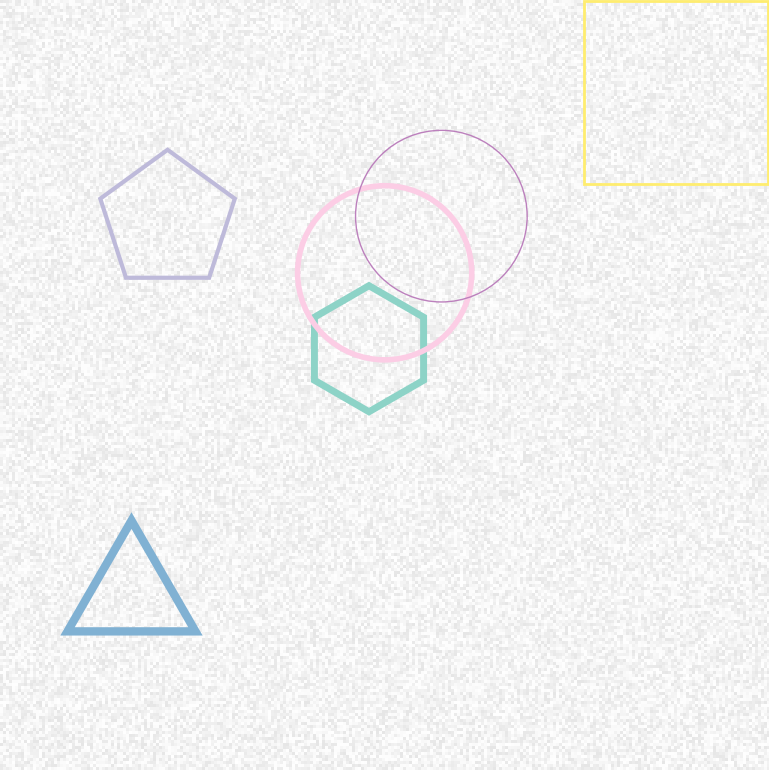[{"shape": "hexagon", "thickness": 2.5, "radius": 0.41, "center": [0.479, 0.547]}, {"shape": "pentagon", "thickness": 1.5, "radius": 0.46, "center": [0.218, 0.714]}, {"shape": "triangle", "thickness": 3, "radius": 0.48, "center": [0.171, 0.228]}, {"shape": "circle", "thickness": 2, "radius": 0.57, "center": [0.5, 0.646]}, {"shape": "circle", "thickness": 0.5, "radius": 0.56, "center": [0.573, 0.719]}, {"shape": "square", "thickness": 1, "radius": 0.6, "center": [0.878, 0.88]}]